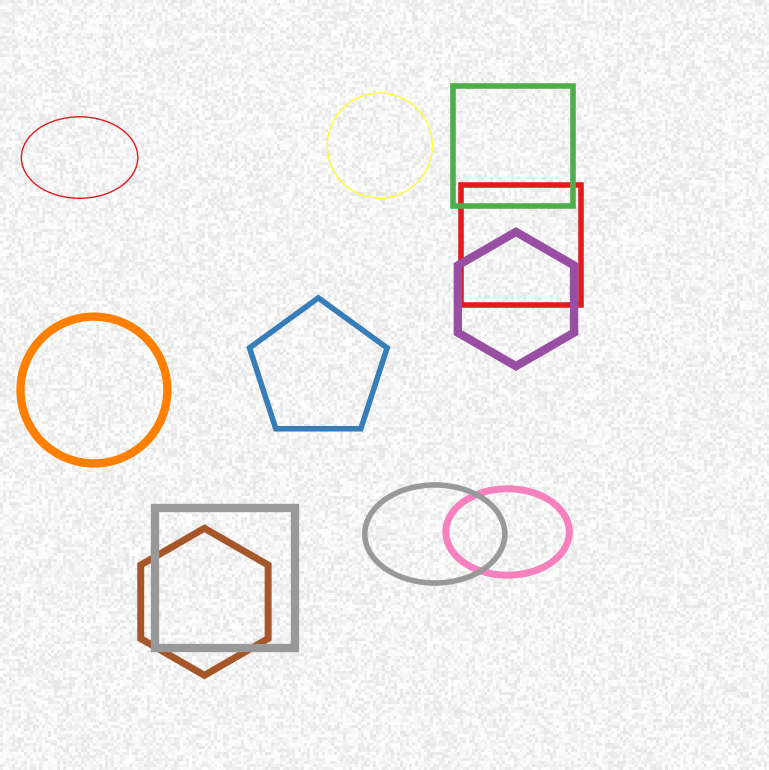[{"shape": "square", "thickness": 2, "radius": 0.39, "center": [0.677, 0.682]}, {"shape": "oval", "thickness": 0.5, "radius": 0.38, "center": [0.103, 0.795]}, {"shape": "pentagon", "thickness": 2, "radius": 0.47, "center": [0.413, 0.519]}, {"shape": "square", "thickness": 2, "radius": 0.39, "center": [0.666, 0.81]}, {"shape": "hexagon", "thickness": 3, "radius": 0.44, "center": [0.67, 0.612]}, {"shape": "circle", "thickness": 3, "radius": 0.48, "center": [0.122, 0.493]}, {"shape": "circle", "thickness": 0.5, "radius": 0.34, "center": [0.493, 0.811]}, {"shape": "hexagon", "thickness": 2.5, "radius": 0.48, "center": [0.265, 0.218]}, {"shape": "oval", "thickness": 2.5, "radius": 0.4, "center": [0.659, 0.309]}, {"shape": "oval", "thickness": 2, "radius": 0.45, "center": [0.565, 0.307]}, {"shape": "square", "thickness": 3, "radius": 0.46, "center": [0.292, 0.249]}]